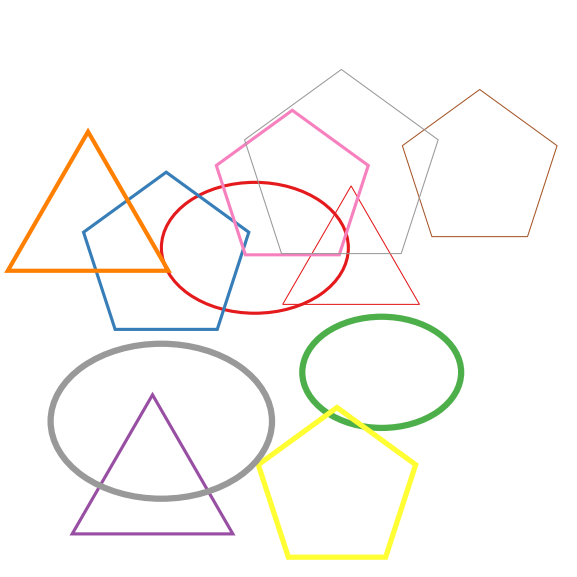[{"shape": "oval", "thickness": 1.5, "radius": 0.81, "center": [0.441, 0.57]}, {"shape": "triangle", "thickness": 0.5, "radius": 0.68, "center": [0.608, 0.54]}, {"shape": "pentagon", "thickness": 1.5, "radius": 0.75, "center": [0.288, 0.55]}, {"shape": "oval", "thickness": 3, "radius": 0.69, "center": [0.661, 0.354]}, {"shape": "triangle", "thickness": 1.5, "radius": 0.8, "center": [0.264, 0.155]}, {"shape": "triangle", "thickness": 2, "radius": 0.8, "center": [0.152, 0.611]}, {"shape": "pentagon", "thickness": 2.5, "radius": 0.72, "center": [0.584, 0.15]}, {"shape": "pentagon", "thickness": 0.5, "radius": 0.7, "center": [0.831, 0.703]}, {"shape": "pentagon", "thickness": 1.5, "radius": 0.69, "center": [0.506, 0.67]}, {"shape": "oval", "thickness": 3, "radius": 0.96, "center": [0.279, 0.27]}, {"shape": "pentagon", "thickness": 0.5, "radius": 0.88, "center": [0.591, 0.703]}]